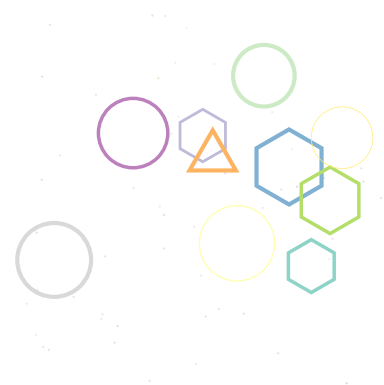[{"shape": "hexagon", "thickness": 2.5, "radius": 0.34, "center": [0.809, 0.309]}, {"shape": "circle", "thickness": 1, "radius": 0.49, "center": [0.616, 0.368]}, {"shape": "hexagon", "thickness": 2, "radius": 0.34, "center": [0.527, 0.648]}, {"shape": "hexagon", "thickness": 3, "radius": 0.49, "center": [0.751, 0.566]}, {"shape": "triangle", "thickness": 3, "radius": 0.35, "center": [0.552, 0.592]}, {"shape": "hexagon", "thickness": 2.5, "radius": 0.43, "center": [0.857, 0.48]}, {"shape": "circle", "thickness": 3, "radius": 0.48, "center": [0.141, 0.325]}, {"shape": "circle", "thickness": 2.5, "radius": 0.45, "center": [0.346, 0.654]}, {"shape": "circle", "thickness": 3, "radius": 0.4, "center": [0.685, 0.803]}, {"shape": "circle", "thickness": 0.5, "radius": 0.4, "center": [0.889, 0.642]}]